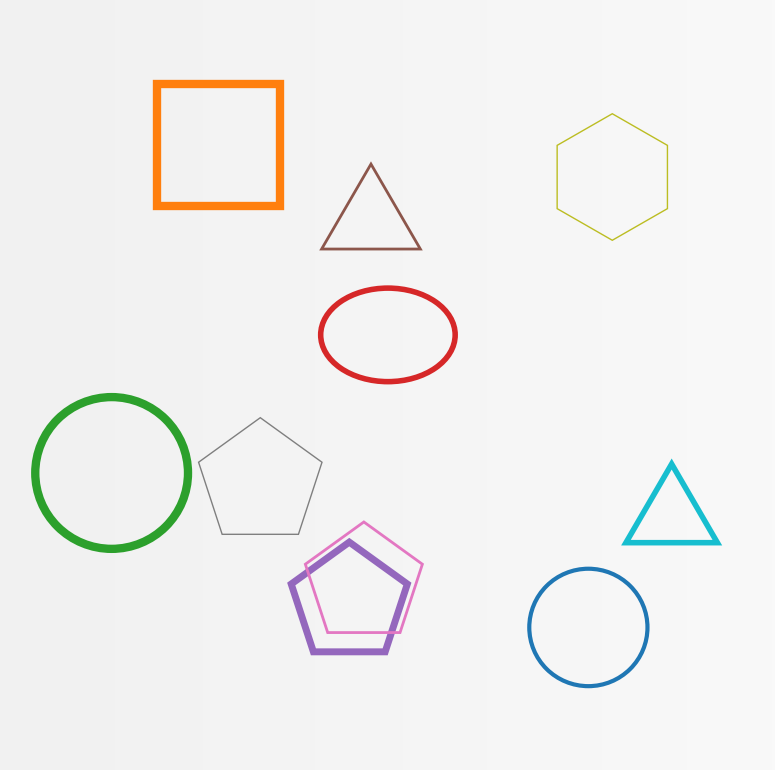[{"shape": "circle", "thickness": 1.5, "radius": 0.38, "center": [0.759, 0.185]}, {"shape": "square", "thickness": 3, "radius": 0.4, "center": [0.282, 0.812]}, {"shape": "circle", "thickness": 3, "radius": 0.49, "center": [0.144, 0.386]}, {"shape": "oval", "thickness": 2, "radius": 0.43, "center": [0.501, 0.565]}, {"shape": "pentagon", "thickness": 2.5, "radius": 0.39, "center": [0.451, 0.217]}, {"shape": "triangle", "thickness": 1, "radius": 0.37, "center": [0.479, 0.713]}, {"shape": "pentagon", "thickness": 1, "radius": 0.4, "center": [0.47, 0.243]}, {"shape": "pentagon", "thickness": 0.5, "radius": 0.42, "center": [0.336, 0.374]}, {"shape": "hexagon", "thickness": 0.5, "radius": 0.41, "center": [0.79, 0.77]}, {"shape": "triangle", "thickness": 2, "radius": 0.34, "center": [0.867, 0.329]}]